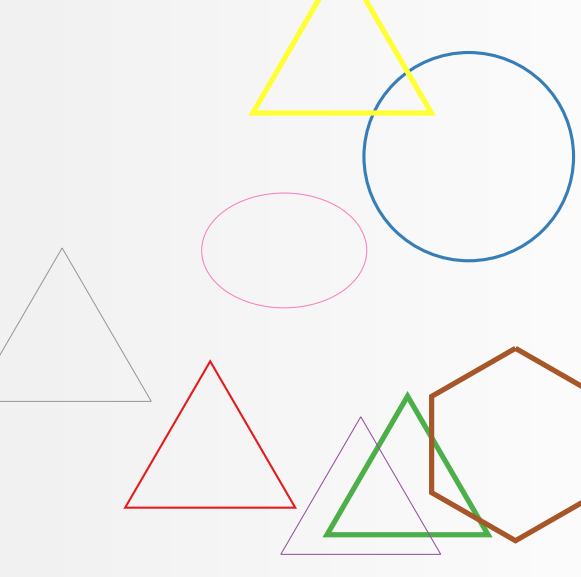[{"shape": "triangle", "thickness": 1, "radius": 0.84, "center": [0.362, 0.205]}, {"shape": "circle", "thickness": 1.5, "radius": 0.9, "center": [0.806, 0.728]}, {"shape": "triangle", "thickness": 2.5, "radius": 0.8, "center": [0.701, 0.153]}, {"shape": "triangle", "thickness": 0.5, "radius": 0.79, "center": [0.621, 0.119]}, {"shape": "triangle", "thickness": 2.5, "radius": 0.89, "center": [0.589, 0.892]}, {"shape": "hexagon", "thickness": 2.5, "radius": 0.83, "center": [0.887, 0.229]}, {"shape": "oval", "thickness": 0.5, "radius": 0.71, "center": [0.489, 0.565]}, {"shape": "triangle", "thickness": 0.5, "radius": 0.89, "center": [0.107, 0.393]}]